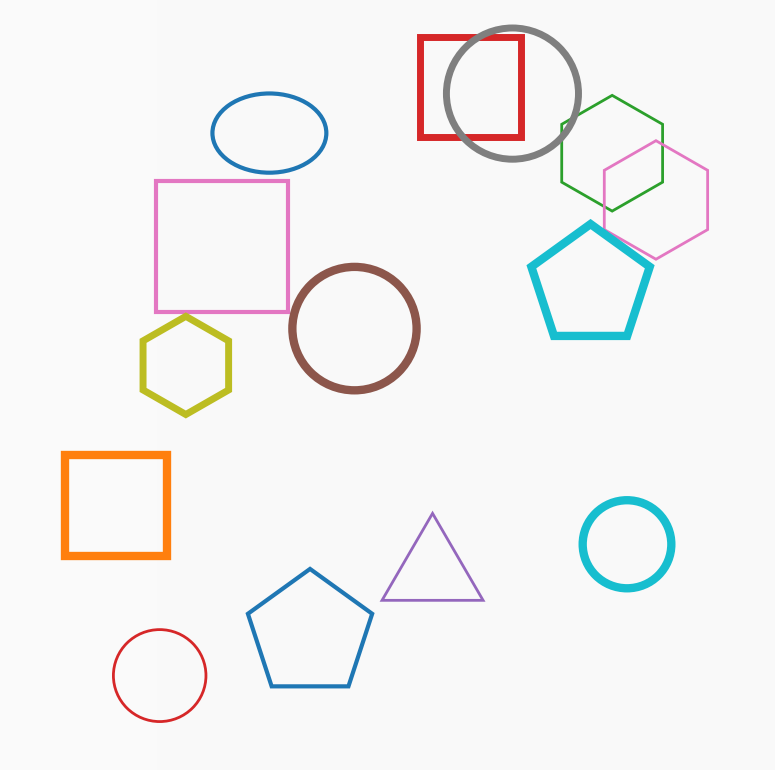[{"shape": "oval", "thickness": 1.5, "radius": 0.37, "center": [0.348, 0.827]}, {"shape": "pentagon", "thickness": 1.5, "radius": 0.42, "center": [0.4, 0.177]}, {"shape": "square", "thickness": 3, "radius": 0.33, "center": [0.15, 0.343]}, {"shape": "hexagon", "thickness": 1, "radius": 0.38, "center": [0.79, 0.801]}, {"shape": "circle", "thickness": 1, "radius": 0.3, "center": [0.206, 0.123]}, {"shape": "square", "thickness": 2.5, "radius": 0.32, "center": [0.608, 0.886]}, {"shape": "triangle", "thickness": 1, "radius": 0.38, "center": [0.558, 0.258]}, {"shape": "circle", "thickness": 3, "radius": 0.4, "center": [0.457, 0.573]}, {"shape": "hexagon", "thickness": 1, "radius": 0.38, "center": [0.846, 0.74]}, {"shape": "square", "thickness": 1.5, "radius": 0.43, "center": [0.287, 0.68]}, {"shape": "circle", "thickness": 2.5, "radius": 0.43, "center": [0.661, 0.878]}, {"shape": "hexagon", "thickness": 2.5, "radius": 0.32, "center": [0.24, 0.525]}, {"shape": "circle", "thickness": 3, "radius": 0.29, "center": [0.809, 0.293]}, {"shape": "pentagon", "thickness": 3, "radius": 0.4, "center": [0.762, 0.629]}]